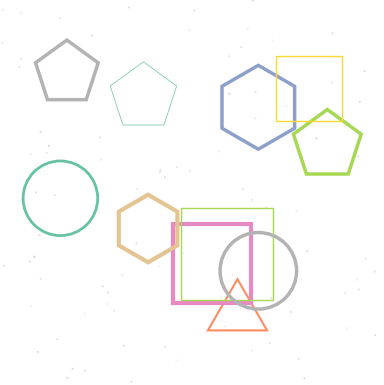[{"shape": "circle", "thickness": 2, "radius": 0.48, "center": [0.157, 0.485]}, {"shape": "pentagon", "thickness": 0.5, "radius": 0.45, "center": [0.373, 0.749]}, {"shape": "triangle", "thickness": 1.5, "radius": 0.44, "center": [0.617, 0.186]}, {"shape": "hexagon", "thickness": 2.5, "radius": 0.54, "center": [0.671, 0.721]}, {"shape": "square", "thickness": 3, "radius": 0.51, "center": [0.551, 0.316]}, {"shape": "square", "thickness": 1, "radius": 0.6, "center": [0.59, 0.341]}, {"shape": "pentagon", "thickness": 2.5, "radius": 0.46, "center": [0.85, 0.623]}, {"shape": "square", "thickness": 1, "radius": 0.43, "center": [0.803, 0.77]}, {"shape": "hexagon", "thickness": 3, "radius": 0.44, "center": [0.385, 0.406]}, {"shape": "pentagon", "thickness": 2.5, "radius": 0.43, "center": [0.174, 0.81]}, {"shape": "circle", "thickness": 2.5, "radius": 0.5, "center": [0.671, 0.297]}]